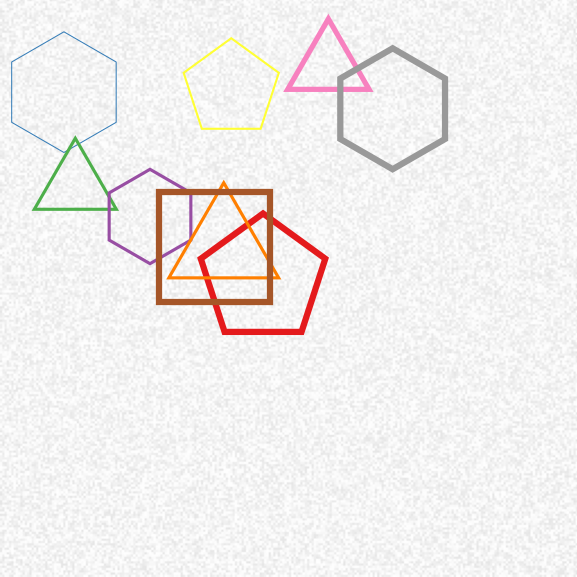[{"shape": "pentagon", "thickness": 3, "radius": 0.57, "center": [0.455, 0.516]}, {"shape": "hexagon", "thickness": 0.5, "radius": 0.52, "center": [0.111, 0.84]}, {"shape": "triangle", "thickness": 1.5, "radius": 0.41, "center": [0.13, 0.678]}, {"shape": "hexagon", "thickness": 1.5, "radius": 0.41, "center": [0.26, 0.624]}, {"shape": "triangle", "thickness": 1.5, "radius": 0.55, "center": [0.387, 0.573]}, {"shape": "pentagon", "thickness": 1, "radius": 0.43, "center": [0.4, 0.846]}, {"shape": "square", "thickness": 3, "radius": 0.48, "center": [0.371, 0.572]}, {"shape": "triangle", "thickness": 2.5, "radius": 0.41, "center": [0.569, 0.885]}, {"shape": "hexagon", "thickness": 3, "radius": 0.52, "center": [0.68, 0.811]}]